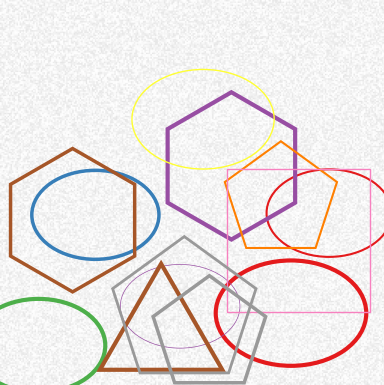[{"shape": "oval", "thickness": 3, "radius": 0.98, "center": [0.756, 0.187]}, {"shape": "oval", "thickness": 1.5, "radius": 0.81, "center": [0.855, 0.446]}, {"shape": "oval", "thickness": 2.5, "radius": 0.83, "center": [0.248, 0.442]}, {"shape": "oval", "thickness": 3, "radius": 0.87, "center": [0.1, 0.102]}, {"shape": "hexagon", "thickness": 3, "radius": 0.96, "center": [0.601, 0.569]}, {"shape": "oval", "thickness": 0.5, "radius": 0.78, "center": [0.468, 0.204]}, {"shape": "pentagon", "thickness": 1.5, "radius": 0.77, "center": [0.73, 0.48]}, {"shape": "oval", "thickness": 1, "radius": 0.92, "center": [0.527, 0.69]}, {"shape": "triangle", "thickness": 3, "radius": 0.92, "center": [0.418, 0.131]}, {"shape": "hexagon", "thickness": 2.5, "radius": 0.93, "center": [0.189, 0.428]}, {"shape": "square", "thickness": 1, "radius": 0.93, "center": [0.776, 0.374]}, {"shape": "pentagon", "thickness": 2.5, "radius": 0.77, "center": [0.544, 0.13]}, {"shape": "pentagon", "thickness": 2, "radius": 0.98, "center": [0.479, 0.19]}]